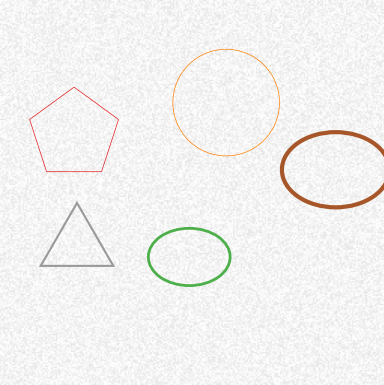[{"shape": "pentagon", "thickness": 0.5, "radius": 0.61, "center": [0.192, 0.652]}, {"shape": "oval", "thickness": 2, "radius": 0.53, "center": [0.492, 0.333]}, {"shape": "circle", "thickness": 0.5, "radius": 0.69, "center": [0.587, 0.734]}, {"shape": "oval", "thickness": 3, "radius": 0.7, "center": [0.872, 0.559]}, {"shape": "triangle", "thickness": 1.5, "radius": 0.54, "center": [0.2, 0.364]}]